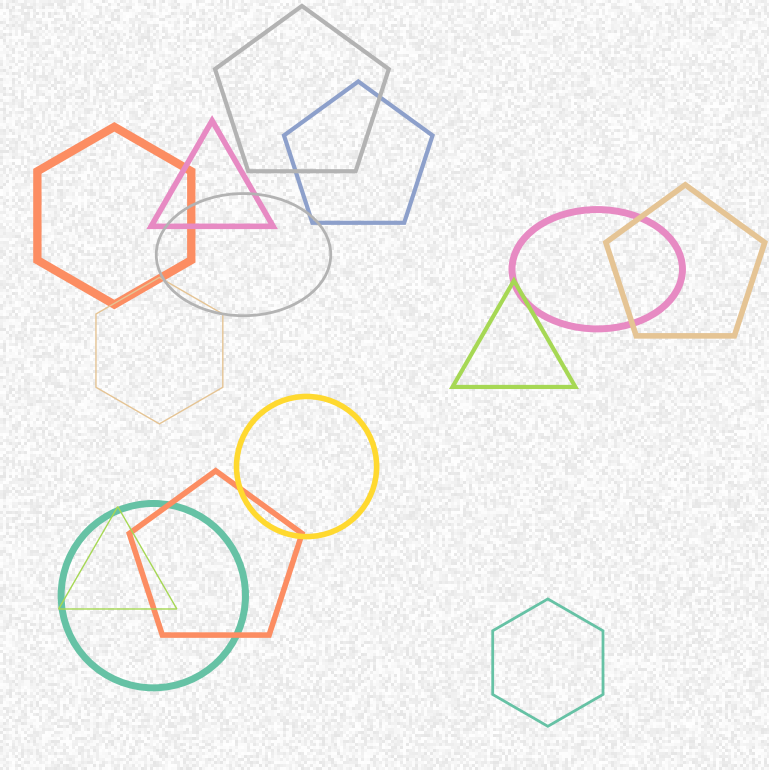[{"shape": "circle", "thickness": 2.5, "radius": 0.6, "center": [0.199, 0.226]}, {"shape": "hexagon", "thickness": 1, "radius": 0.41, "center": [0.711, 0.139]}, {"shape": "pentagon", "thickness": 2, "radius": 0.59, "center": [0.28, 0.271]}, {"shape": "hexagon", "thickness": 3, "radius": 0.58, "center": [0.148, 0.72]}, {"shape": "pentagon", "thickness": 1.5, "radius": 0.51, "center": [0.465, 0.793]}, {"shape": "oval", "thickness": 2.5, "radius": 0.55, "center": [0.776, 0.65]}, {"shape": "triangle", "thickness": 2, "radius": 0.46, "center": [0.275, 0.752]}, {"shape": "triangle", "thickness": 0.5, "radius": 0.44, "center": [0.153, 0.253]}, {"shape": "triangle", "thickness": 1.5, "radius": 0.46, "center": [0.667, 0.544]}, {"shape": "circle", "thickness": 2, "radius": 0.46, "center": [0.398, 0.394]}, {"shape": "pentagon", "thickness": 2, "radius": 0.54, "center": [0.89, 0.652]}, {"shape": "hexagon", "thickness": 0.5, "radius": 0.48, "center": [0.207, 0.545]}, {"shape": "oval", "thickness": 1, "radius": 0.57, "center": [0.316, 0.669]}, {"shape": "pentagon", "thickness": 1.5, "radius": 0.59, "center": [0.392, 0.874]}]